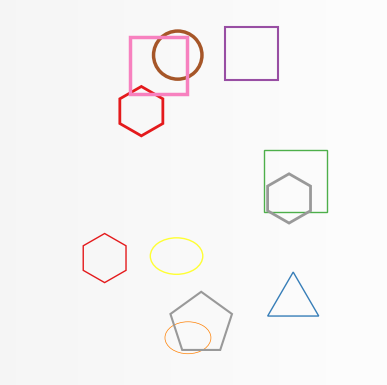[{"shape": "hexagon", "thickness": 1, "radius": 0.32, "center": [0.27, 0.33]}, {"shape": "hexagon", "thickness": 2, "radius": 0.32, "center": [0.365, 0.711]}, {"shape": "triangle", "thickness": 1, "radius": 0.38, "center": [0.757, 0.217]}, {"shape": "square", "thickness": 1, "radius": 0.41, "center": [0.763, 0.53]}, {"shape": "square", "thickness": 1.5, "radius": 0.34, "center": [0.648, 0.861]}, {"shape": "oval", "thickness": 0.5, "radius": 0.3, "center": [0.485, 0.123]}, {"shape": "oval", "thickness": 1, "radius": 0.34, "center": [0.456, 0.335]}, {"shape": "circle", "thickness": 2.5, "radius": 0.31, "center": [0.459, 0.857]}, {"shape": "square", "thickness": 2.5, "radius": 0.37, "center": [0.408, 0.83]}, {"shape": "pentagon", "thickness": 1.5, "radius": 0.42, "center": [0.519, 0.159]}, {"shape": "hexagon", "thickness": 2, "radius": 0.32, "center": [0.746, 0.485]}]